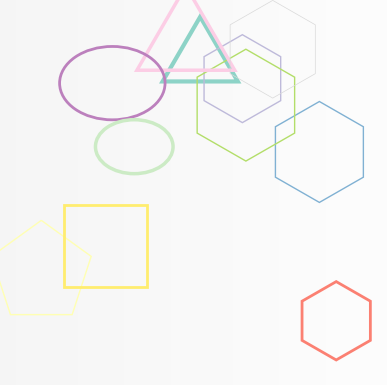[{"shape": "triangle", "thickness": 3, "radius": 0.56, "center": [0.517, 0.844]}, {"shape": "pentagon", "thickness": 1, "radius": 0.68, "center": [0.107, 0.292]}, {"shape": "hexagon", "thickness": 1, "radius": 0.57, "center": [0.625, 0.796]}, {"shape": "hexagon", "thickness": 2, "radius": 0.51, "center": [0.868, 0.167]}, {"shape": "hexagon", "thickness": 1, "radius": 0.66, "center": [0.824, 0.605]}, {"shape": "hexagon", "thickness": 1, "radius": 0.73, "center": [0.635, 0.727]}, {"shape": "triangle", "thickness": 2.5, "radius": 0.73, "center": [0.48, 0.89]}, {"shape": "hexagon", "thickness": 0.5, "radius": 0.63, "center": [0.704, 0.872]}, {"shape": "oval", "thickness": 2, "radius": 0.68, "center": [0.29, 0.784]}, {"shape": "oval", "thickness": 2.5, "radius": 0.5, "center": [0.346, 0.619]}, {"shape": "square", "thickness": 2, "radius": 0.53, "center": [0.273, 0.36]}]